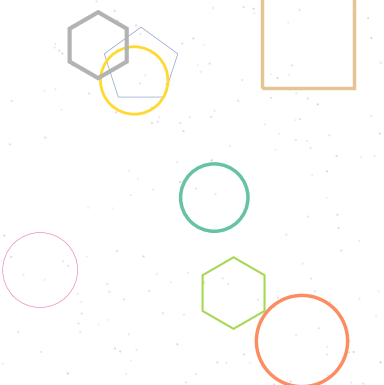[{"shape": "circle", "thickness": 2.5, "radius": 0.44, "center": [0.557, 0.487]}, {"shape": "circle", "thickness": 2.5, "radius": 0.59, "center": [0.784, 0.114]}, {"shape": "pentagon", "thickness": 0.5, "radius": 0.5, "center": [0.366, 0.829]}, {"shape": "circle", "thickness": 0.5, "radius": 0.49, "center": [0.104, 0.299]}, {"shape": "hexagon", "thickness": 1.5, "radius": 0.46, "center": [0.607, 0.239]}, {"shape": "circle", "thickness": 2, "radius": 0.44, "center": [0.349, 0.791]}, {"shape": "square", "thickness": 2.5, "radius": 0.6, "center": [0.801, 0.89]}, {"shape": "hexagon", "thickness": 3, "radius": 0.43, "center": [0.255, 0.883]}]